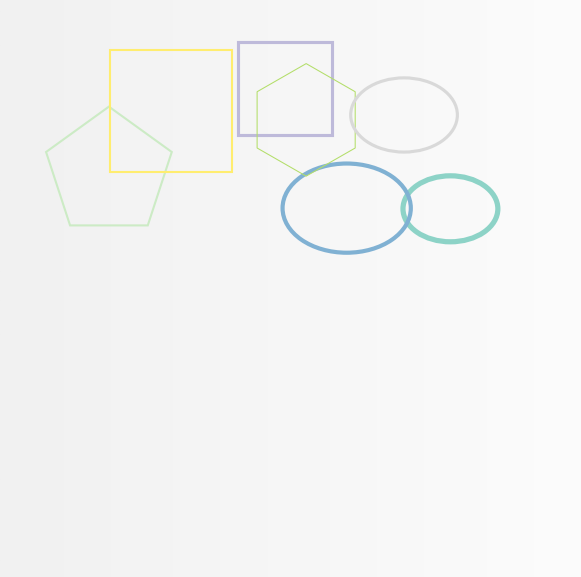[{"shape": "oval", "thickness": 2.5, "radius": 0.41, "center": [0.775, 0.638]}, {"shape": "square", "thickness": 1.5, "radius": 0.4, "center": [0.49, 0.846]}, {"shape": "oval", "thickness": 2, "radius": 0.55, "center": [0.596, 0.639]}, {"shape": "hexagon", "thickness": 0.5, "radius": 0.49, "center": [0.527, 0.792]}, {"shape": "oval", "thickness": 1.5, "radius": 0.46, "center": [0.695, 0.8]}, {"shape": "pentagon", "thickness": 1, "radius": 0.57, "center": [0.187, 0.701]}, {"shape": "square", "thickness": 1, "radius": 0.53, "center": [0.294, 0.807]}]